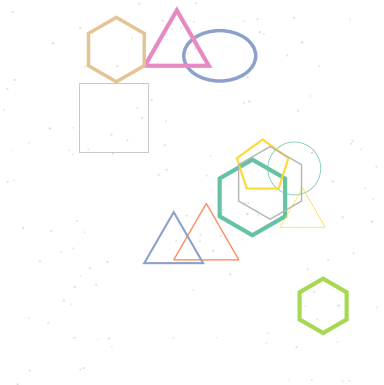[{"shape": "circle", "thickness": 0.5, "radius": 0.34, "center": [0.764, 0.562]}, {"shape": "hexagon", "thickness": 3, "radius": 0.49, "center": [0.656, 0.487]}, {"shape": "triangle", "thickness": 1, "radius": 0.49, "center": [0.536, 0.374]}, {"shape": "triangle", "thickness": 1.5, "radius": 0.44, "center": [0.451, 0.361]}, {"shape": "oval", "thickness": 2.5, "radius": 0.47, "center": [0.571, 0.855]}, {"shape": "triangle", "thickness": 3, "radius": 0.48, "center": [0.459, 0.877]}, {"shape": "hexagon", "thickness": 3, "radius": 0.35, "center": [0.839, 0.206]}, {"shape": "pentagon", "thickness": 1.5, "radius": 0.35, "center": [0.682, 0.567]}, {"shape": "triangle", "thickness": 0.5, "radius": 0.34, "center": [0.786, 0.444]}, {"shape": "hexagon", "thickness": 2.5, "radius": 0.42, "center": [0.302, 0.871]}, {"shape": "square", "thickness": 0.5, "radius": 0.44, "center": [0.295, 0.695]}, {"shape": "hexagon", "thickness": 1, "radius": 0.47, "center": [0.702, 0.525]}]